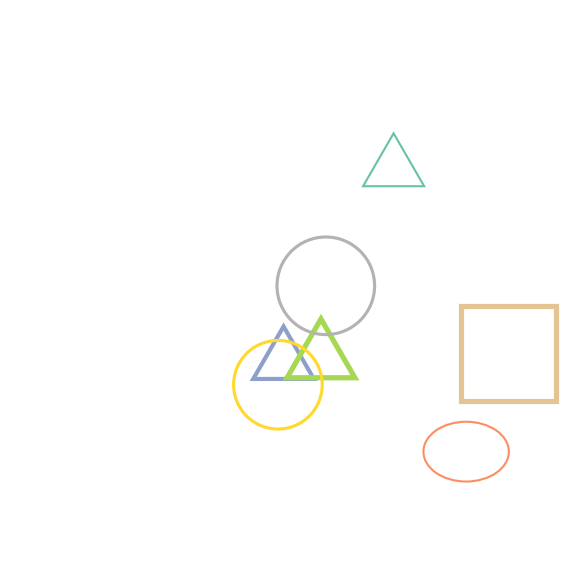[{"shape": "triangle", "thickness": 1, "radius": 0.31, "center": [0.682, 0.707]}, {"shape": "oval", "thickness": 1, "radius": 0.37, "center": [0.807, 0.217]}, {"shape": "triangle", "thickness": 2, "radius": 0.3, "center": [0.491, 0.373]}, {"shape": "triangle", "thickness": 2.5, "radius": 0.34, "center": [0.556, 0.379]}, {"shape": "circle", "thickness": 1.5, "radius": 0.38, "center": [0.481, 0.333]}, {"shape": "square", "thickness": 2.5, "radius": 0.41, "center": [0.881, 0.387]}, {"shape": "circle", "thickness": 1.5, "radius": 0.42, "center": [0.564, 0.504]}]